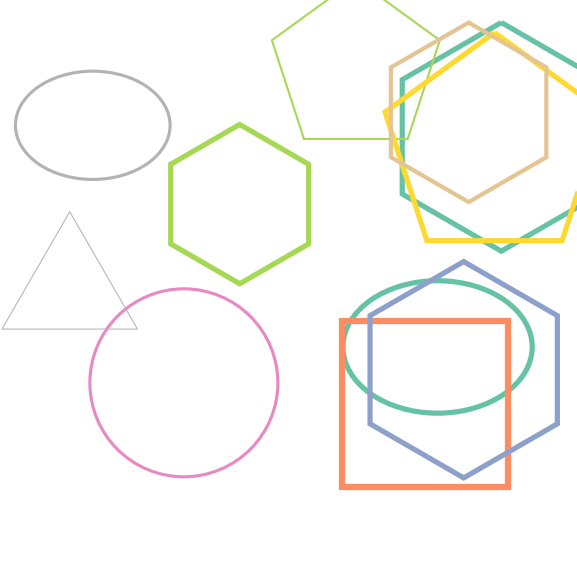[{"shape": "hexagon", "thickness": 2.5, "radius": 0.99, "center": [0.868, 0.762]}, {"shape": "oval", "thickness": 2.5, "radius": 0.82, "center": [0.758, 0.398]}, {"shape": "square", "thickness": 3, "radius": 0.72, "center": [0.736, 0.299]}, {"shape": "hexagon", "thickness": 2.5, "radius": 0.94, "center": [0.803, 0.359]}, {"shape": "circle", "thickness": 1.5, "radius": 0.81, "center": [0.318, 0.336]}, {"shape": "hexagon", "thickness": 2.5, "radius": 0.69, "center": [0.415, 0.646]}, {"shape": "pentagon", "thickness": 1, "radius": 0.76, "center": [0.616, 0.882]}, {"shape": "pentagon", "thickness": 2.5, "radius": 1.0, "center": [0.856, 0.744]}, {"shape": "hexagon", "thickness": 2, "radius": 0.78, "center": [0.811, 0.805]}, {"shape": "oval", "thickness": 1.5, "radius": 0.67, "center": [0.161, 0.782]}, {"shape": "triangle", "thickness": 0.5, "radius": 0.68, "center": [0.121, 0.497]}]